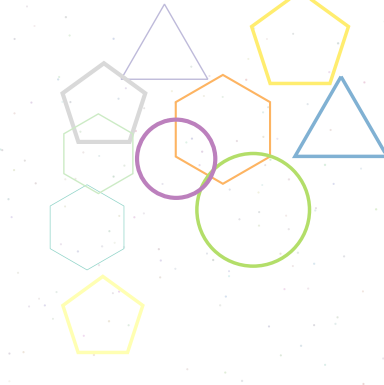[{"shape": "hexagon", "thickness": 0.5, "radius": 0.55, "center": [0.226, 0.41]}, {"shape": "pentagon", "thickness": 2.5, "radius": 0.55, "center": [0.267, 0.173]}, {"shape": "triangle", "thickness": 1, "radius": 0.65, "center": [0.427, 0.859]}, {"shape": "triangle", "thickness": 2.5, "radius": 0.69, "center": [0.886, 0.663]}, {"shape": "hexagon", "thickness": 1.5, "radius": 0.71, "center": [0.579, 0.664]}, {"shape": "circle", "thickness": 2.5, "radius": 0.73, "center": [0.658, 0.455]}, {"shape": "pentagon", "thickness": 3, "radius": 0.56, "center": [0.27, 0.723]}, {"shape": "circle", "thickness": 3, "radius": 0.51, "center": [0.458, 0.588]}, {"shape": "hexagon", "thickness": 1, "radius": 0.52, "center": [0.255, 0.601]}, {"shape": "pentagon", "thickness": 2.5, "radius": 0.66, "center": [0.779, 0.89]}]